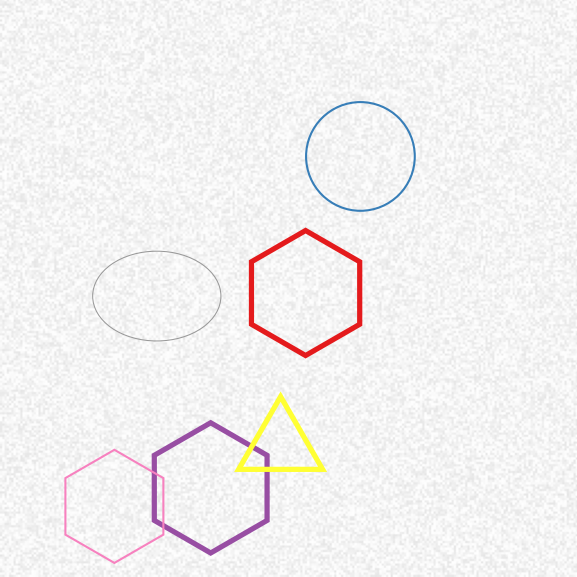[{"shape": "hexagon", "thickness": 2.5, "radius": 0.54, "center": [0.529, 0.492]}, {"shape": "circle", "thickness": 1, "radius": 0.47, "center": [0.624, 0.728]}, {"shape": "hexagon", "thickness": 2.5, "radius": 0.56, "center": [0.365, 0.154]}, {"shape": "triangle", "thickness": 2.5, "radius": 0.42, "center": [0.486, 0.228]}, {"shape": "hexagon", "thickness": 1, "radius": 0.49, "center": [0.198, 0.122]}, {"shape": "oval", "thickness": 0.5, "radius": 0.56, "center": [0.271, 0.486]}]